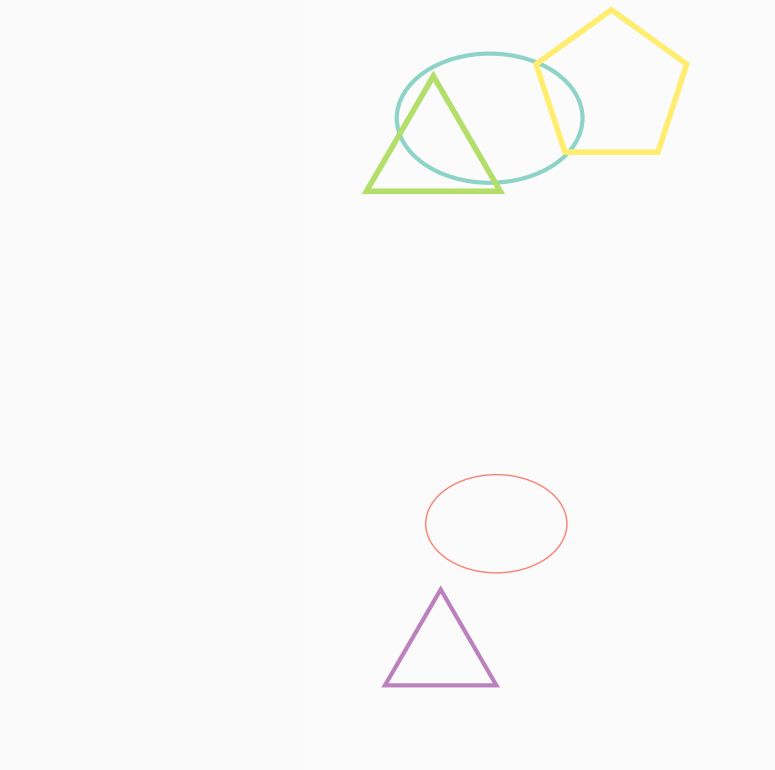[{"shape": "oval", "thickness": 1.5, "radius": 0.6, "center": [0.632, 0.847]}, {"shape": "oval", "thickness": 0.5, "radius": 0.46, "center": [0.64, 0.32]}, {"shape": "triangle", "thickness": 2, "radius": 0.5, "center": [0.559, 0.801]}, {"shape": "triangle", "thickness": 1.5, "radius": 0.41, "center": [0.569, 0.151]}, {"shape": "pentagon", "thickness": 2, "radius": 0.51, "center": [0.789, 0.885]}]